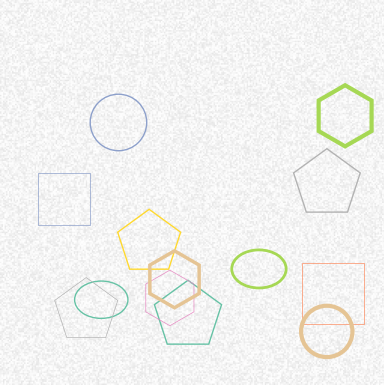[{"shape": "oval", "thickness": 1, "radius": 0.35, "center": [0.263, 0.222]}, {"shape": "pentagon", "thickness": 1, "radius": 0.46, "center": [0.488, 0.18]}, {"shape": "square", "thickness": 0.5, "radius": 0.4, "center": [0.865, 0.238]}, {"shape": "square", "thickness": 0.5, "radius": 0.34, "center": [0.166, 0.482]}, {"shape": "circle", "thickness": 1, "radius": 0.37, "center": [0.308, 0.682]}, {"shape": "hexagon", "thickness": 0.5, "radius": 0.36, "center": [0.441, 0.226]}, {"shape": "oval", "thickness": 2, "radius": 0.35, "center": [0.673, 0.301]}, {"shape": "hexagon", "thickness": 3, "radius": 0.4, "center": [0.896, 0.699]}, {"shape": "pentagon", "thickness": 1, "radius": 0.43, "center": [0.387, 0.37]}, {"shape": "circle", "thickness": 3, "radius": 0.33, "center": [0.849, 0.139]}, {"shape": "hexagon", "thickness": 2.5, "radius": 0.37, "center": [0.453, 0.275]}, {"shape": "pentagon", "thickness": 1, "radius": 0.46, "center": [0.849, 0.523]}, {"shape": "pentagon", "thickness": 0.5, "radius": 0.43, "center": [0.224, 0.193]}]